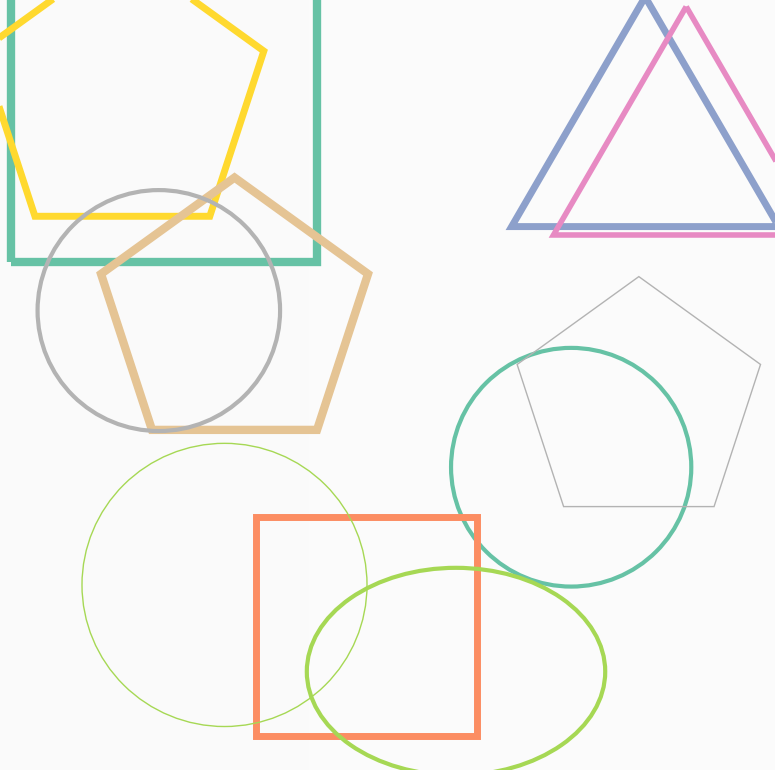[{"shape": "circle", "thickness": 1.5, "radius": 0.77, "center": [0.737, 0.393]}, {"shape": "square", "thickness": 3, "radius": 0.99, "center": [0.211, 0.857]}, {"shape": "square", "thickness": 2.5, "radius": 0.71, "center": [0.473, 0.187]}, {"shape": "triangle", "thickness": 2.5, "radius": 0.99, "center": [0.832, 0.805]}, {"shape": "triangle", "thickness": 2, "radius": 0.99, "center": [0.885, 0.794]}, {"shape": "circle", "thickness": 0.5, "radius": 0.92, "center": [0.29, 0.24]}, {"shape": "oval", "thickness": 1.5, "radius": 0.96, "center": [0.588, 0.128]}, {"shape": "pentagon", "thickness": 2.5, "radius": 0.96, "center": [0.158, 0.874]}, {"shape": "pentagon", "thickness": 3, "radius": 0.91, "center": [0.303, 0.588]}, {"shape": "circle", "thickness": 1.5, "radius": 0.78, "center": [0.205, 0.597]}, {"shape": "pentagon", "thickness": 0.5, "radius": 0.83, "center": [0.824, 0.476]}]